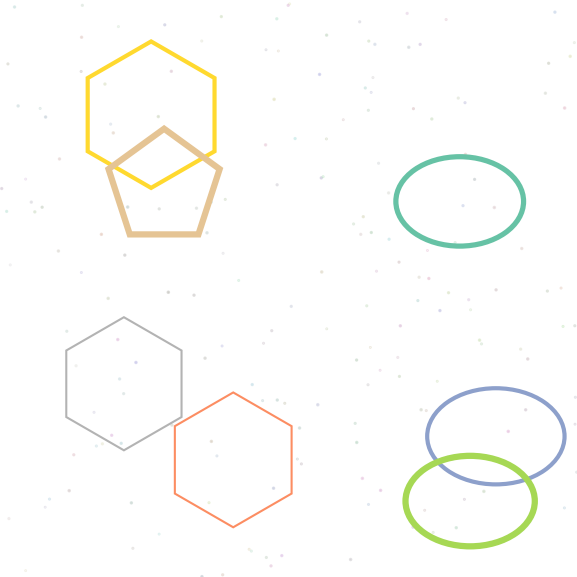[{"shape": "oval", "thickness": 2.5, "radius": 0.55, "center": [0.796, 0.65]}, {"shape": "hexagon", "thickness": 1, "radius": 0.58, "center": [0.404, 0.203]}, {"shape": "oval", "thickness": 2, "radius": 0.59, "center": [0.859, 0.244]}, {"shape": "oval", "thickness": 3, "radius": 0.56, "center": [0.814, 0.131]}, {"shape": "hexagon", "thickness": 2, "radius": 0.63, "center": [0.262, 0.801]}, {"shape": "pentagon", "thickness": 3, "radius": 0.51, "center": [0.284, 0.675]}, {"shape": "hexagon", "thickness": 1, "radius": 0.58, "center": [0.215, 0.335]}]